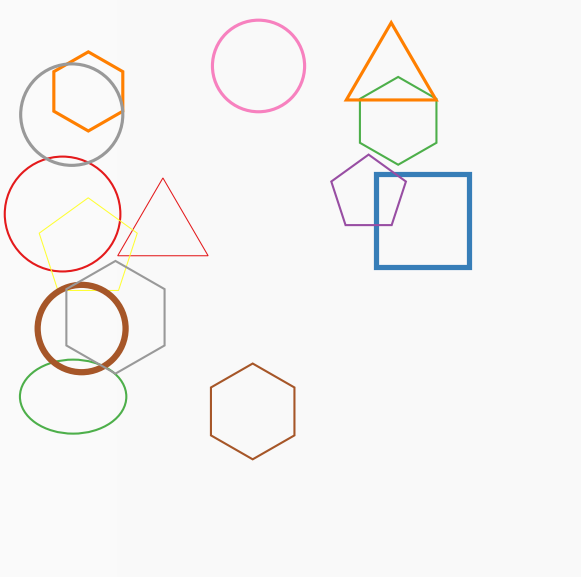[{"shape": "triangle", "thickness": 0.5, "radius": 0.45, "center": [0.28, 0.601]}, {"shape": "circle", "thickness": 1, "radius": 0.5, "center": [0.108, 0.629]}, {"shape": "square", "thickness": 2.5, "radius": 0.4, "center": [0.727, 0.617]}, {"shape": "hexagon", "thickness": 1, "radius": 0.38, "center": [0.685, 0.79]}, {"shape": "oval", "thickness": 1, "radius": 0.46, "center": [0.126, 0.312]}, {"shape": "pentagon", "thickness": 1, "radius": 0.34, "center": [0.634, 0.664]}, {"shape": "triangle", "thickness": 1.5, "radius": 0.45, "center": [0.673, 0.871]}, {"shape": "hexagon", "thickness": 1.5, "radius": 0.34, "center": [0.152, 0.841]}, {"shape": "pentagon", "thickness": 0.5, "radius": 0.44, "center": [0.152, 0.568]}, {"shape": "circle", "thickness": 3, "radius": 0.38, "center": [0.14, 0.43]}, {"shape": "hexagon", "thickness": 1, "radius": 0.41, "center": [0.435, 0.287]}, {"shape": "circle", "thickness": 1.5, "radius": 0.4, "center": [0.445, 0.885]}, {"shape": "hexagon", "thickness": 1, "radius": 0.49, "center": [0.199, 0.45]}, {"shape": "circle", "thickness": 1.5, "radius": 0.44, "center": [0.123, 0.801]}]